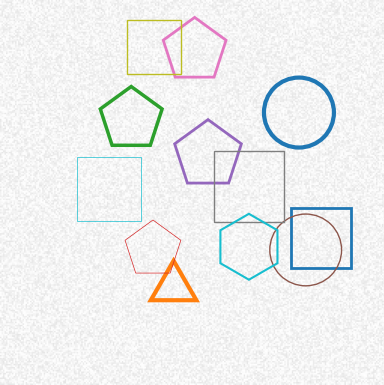[{"shape": "square", "thickness": 2, "radius": 0.39, "center": [0.833, 0.381]}, {"shape": "circle", "thickness": 3, "radius": 0.45, "center": [0.776, 0.708]}, {"shape": "triangle", "thickness": 3, "radius": 0.34, "center": [0.451, 0.254]}, {"shape": "pentagon", "thickness": 2.5, "radius": 0.42, "center": [0.341, 0.691]}, {"shape": "pentagon", "thickness": 0.5, "radius": 0.38, "center": [0.397, 0.352]}, {"shape": "pentagon", "thickness": 2, "radius": 0.46, "center": [0.54, 0.598]}, {"shape": "circle", "thickness": 1, "radius": 0.47, "center": [0.794, 0.351]}, {"shape": "pentagon", "thickness": 2, "radius": 0.43, "center": [0.506, 0.869]}, {"shape": "square", "thickness": 1, "radius": 0.46, "center": [0.647, 0.516]}, {"shape": "square", "thickness": 1, "radius": 0.35, "center": [0.4, 0.878]}, {"shape": "hexagon", "thickness": 1.5, "radius": 0.43, "center": [0.647, 0.359]}, {"shape": "square", "thickness": 0.5, "radius": 0.41, "center": [0.283, 0.51]}]